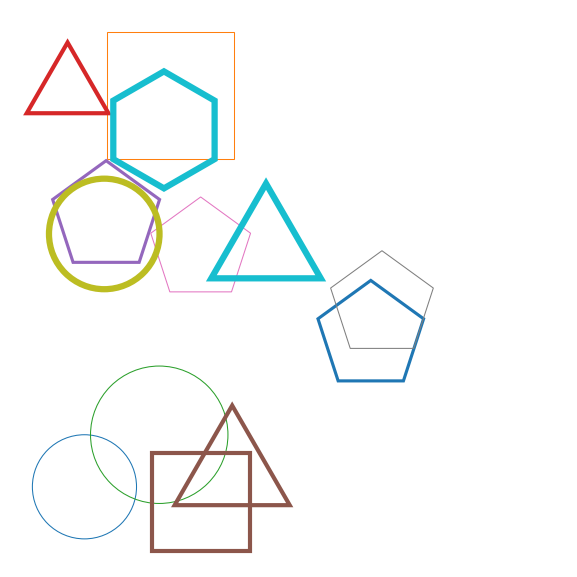[{"shape": "pentagon", "thickness": 1.5, "radius": 0.48, "center": [0.642, 0.417]}, {"shape": "circle", "thickness": 0.5, "radius": 0.45, "center": [0.146, 0.156]}, {"shape": "square", "thickness": 0.5, "radius": 0.55, "center": [0.295, 0.834]}, {"shape": "circle", "thickness": 0.5, "radius": 0.59, "center": [0.276, 0.246]}, {"shape": "triangle", "thickness": 2, "radius": 0.41, "center": [0.117, 0.844]}, {"shape": "pentagon", "thickness": 1.5, "radius": 0.49, "center": [0.184, 0.624]}, {"shape": "square", "thickness": 2, "radius": 0.42, "center": [0.349, 0.129]}, {"shape": "triangle", "thickness": 2, "radius": 0.58, "center": [0.402, 0.182]}, {"shape": "pentagon", "thickness": 0.5, "radius": 0.45, "center": [0.347, 0.567]}, {"shape": "pentagon", "thickness": 0.5, "radius": 0.47, "center": [0.661, 0.471]}, {"shape": "circle", "thickness": 3, "radius": 0.48, "center": [0.181, 0.594]}, {"shape": "hexagon", "thickness": 3, "radius": 0.51, "center": [0.284, 0.774]}, {"shape": "triangle", "thickness": 3, "radius": 0.55, "center": [0.461, 0.572]}]